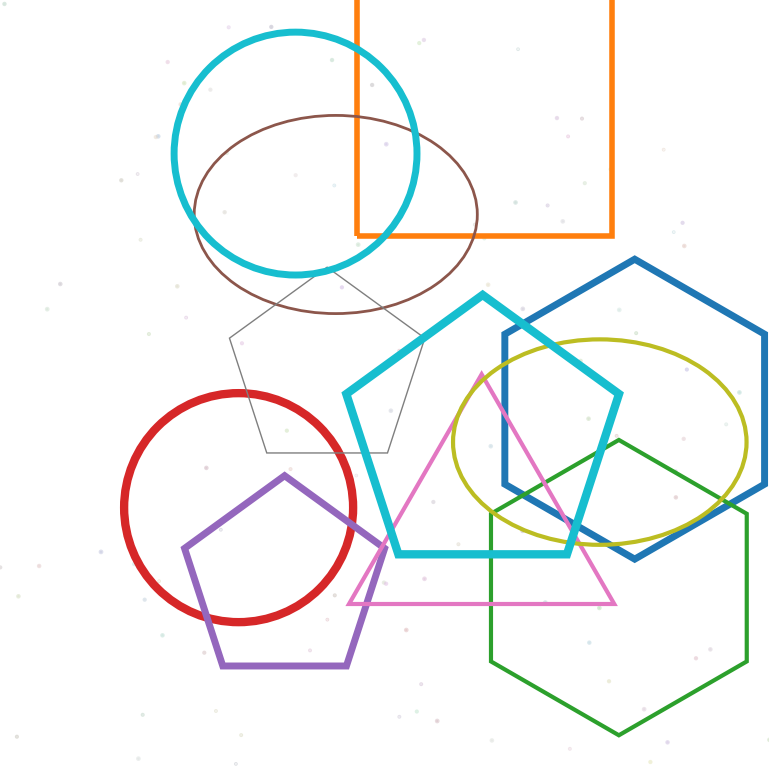[{"shape": "hexagon", "thickness": 2.5, "radius": 0.97, "center": [0.824, 0.469]}, {"shape": "square", "thickness": 2, "radius": 0.83, "center": [0.629, 0.859]}, {"shape": "hexagon", "thickness": 1.5, "radius": 0.96, "center": [0.804, 0.237]}, {"shape": "circle", "thickness": 3, "radius": 0.74, "center": [0.31, 0.341]}, {"shape": "pentagon", "thickness": 2.5, "radius": 0.68, "center": [0.37, 0.246]}, {"shape": "oval", "thickness": 1, "radius": 0.92, "center": [0.436, 0.721]}, {"shape": "triangle", "thickness": 1.5, "radius": 0.99, "center": [0.625, 0.315]}, {"shape": "pentagon", "thickness": 0.5, "radius": 0.67, "center": [0.425, 0.52]}, {"shape": "oval", "thickness": 1.5, "radius": 0.95, "center": [0.779, 0.426]}, {"shape": "circle", "thickness": 2.5, "radius": 0.79, "center": [0.384, 0.801]}, {"shape": "pentagon", "thickness": 3, "radius": 0.93, "center": [0.627, 0.431]}]